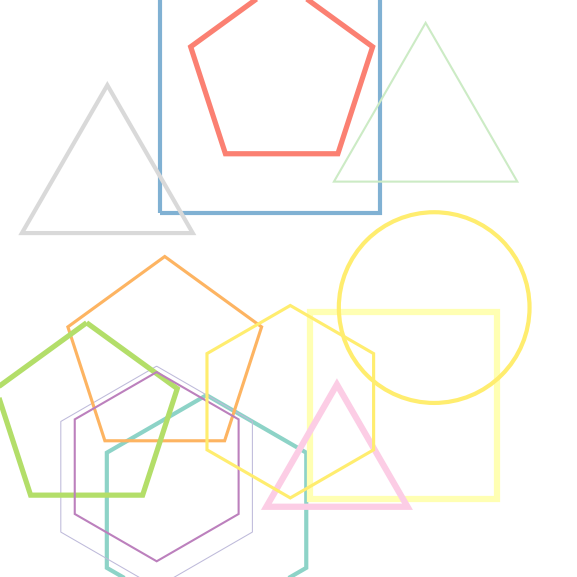[{"shape": "hexagon", "thickness": 2, "radius": 1.0, "center": [0.358, 0.116]}, {"shape": "square", "thickness": 3, "radius": 0.81, "center": [0.699, 0.297]}, {"shape": "hexagon", "thickness": 0.5, "radius": 0.96, "center": [0.271, 0.174]}, {"shape": "pentagon", "thickness": 2.5, "radius": 0.83, "center": [0.488, 0.867]}, {"shape": "square", "thickness": 2, "radius": 0.95, "center": [0.468, 0.82]}, {"shape": "pentagon", "thickness": 1.5, "radius": 0.88, "center": [0.285, 0.379]}, {"shape": "pentagon", "thickness": 2.5, "radius": 0.83, "center": [0.15, 0.275]}, {"shape": "triangle", "thickness": 3, "radius": 0.71, "center": [0.583, 0.192]}, {"shape": "triangle", "thickness": 2, "radius": 0.85, "center": [0.186, 0.681]}, {"shape": "hexagon", "thickness": 1, "radius": 0.82, "center": [0.271, 0.191]}, {"shape": "triangle", "thickness": 1, "radius": 0.92, "center": [0.737, 0.776]}, {"shape": "hexagon", "thickness": 1.5, "radius": 0.83, "center": [0.503, 0.304]}, {"shape": "circle", "thickness": 2, "radius": 0.83, "center": [0.752, 0.467]}]